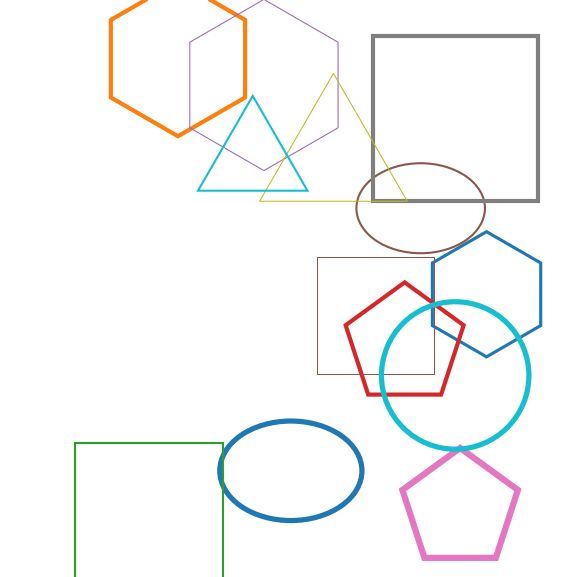[{"shape": "oval", "thickness": 2.5, "radius": 0.62, "center": [0.504, 0.184]}, {"shape": "hexagon", "thickness": 1.5, "radius": 0.54, "center": [0.842, 0.49]}, {"shape": "hexagon", "thickness": 2, "radius": 0.67, "center": [0.308, 0.897]}, {"shape": "square", "thickness": 1, "radius": 0.64, "center": [0.258, 0.103]}, {"shape": "pentagon", "thickness": 2, "radius": 0.54, "center": [0.701, 0.403]}, {"shape": "hexagon", "thickness": 0.5, "radius": 0.74, "center": [0.457, 0.852]}, {"shape": "square", "thickness": 0.5, "radius": 0.51, "center": [0.651, 0.453]}, {"shape": "oval", "thickness": 1, "radius": 0.56, "center": [0.728, 0.639]}, {"shape": "pentagon", "thickness": 3, "radius": 0.53, "center": [0.797, 0.118]}, {"shape": "square", "thickness": 2, "radius": 0.72, "center": [0.788, 0.794]}, {"shape": "triangle", "thickness": 0.5, "radius": 0.74, "center": [0.577, 0.724]}, {"shape": "triangle", "thickness": 1, "radius": 0.55, "center": [0.438, 0.724]}, {"shape": "circle", "thickness": 2.5, "radius": 0.64, "center": [0.788, 0.349]}]